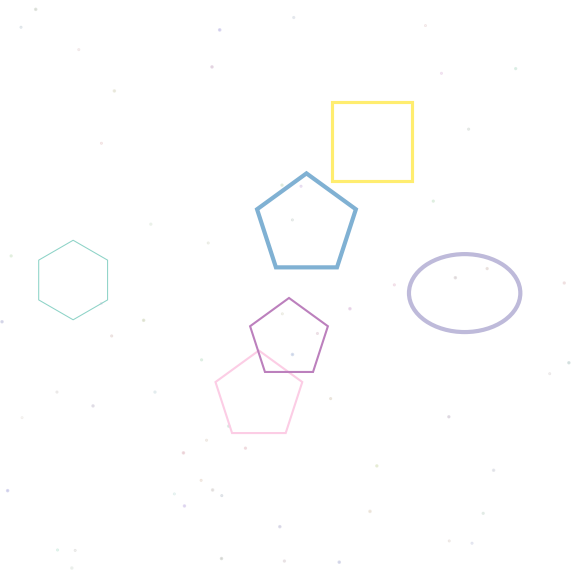[{"shape": "hexagon", "thickness": 0.5, "radius": 0.34, "center": [0.127, 0.514]}, {"shape": "oval", "thickness": 2, "radius": 0.48, "center": [0.805, 0.492]}, {"shape": "pentagon", "thickness": 2, "radius": 0.45, "center": [0.531, 0.609]}, {"shape": "pentagon", "thickness": 1, "radius": 0.4, "center": [0.448, 0.313]}, {"shape": "pentagon", "thickness": 1, "radius": 0.35, "center": [0.5, 0.412]}, {"shape": "square", "thickness": 1.5, "radius": 0.34, "center": [0.644, 0.754]}]